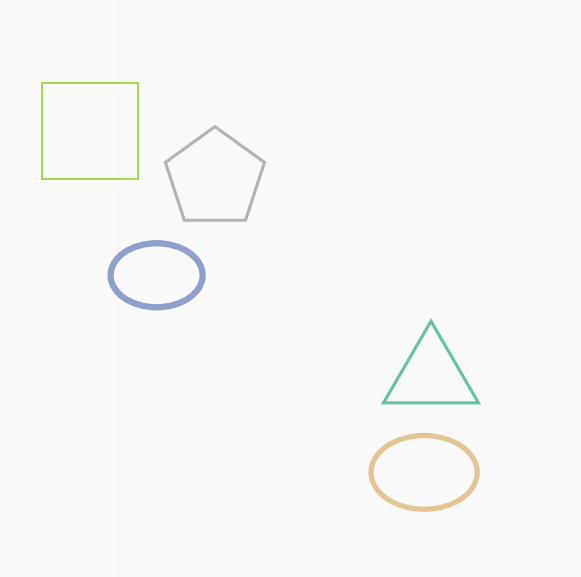[{"shape": "triangle", "thickness": 1.5, "radius": 0.47, "center": [0.742, 0.349]}, {"shape": "oval", "thickness": 3, "radius": 0.4, "center": [0.269, 0.523]}, {"shape": "square", "thickness": 1, "radius": 0.42, "center": [0.155, 0.772]}, {"shape": "oval", "thickness": 2.5, "radius": 0.46, "center": [0.73, 0.181]}, {"shape": "pentagon", "thickness": 1.5, "radius": 0.45, "center": [0.37, 0.69]}]